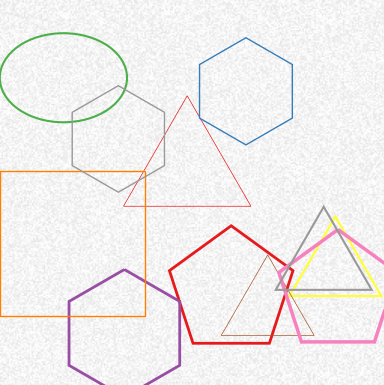[{"shape": "pentagon", "thickness": 2, "radius": 0.84, "center": [0.601, 0.245]}, {"shape": "triangle", "thickness": 0.5, "radius": 0.96, "center": [0.486, 0.56]}, {"shape": "hexagon", "thickness": 1, "radius": 0.7, "center": [0.639, 0.763]}, {"shape": "oval", "thickness": 1.5, "radius": 0.83, "center": [0.165, 0.798]}, {"shape": "hexagon", "thickness": 2, "radius": 0.83, "center": [0.323, 0.134]}, {"shape": "square", "thickness": 1, "radius": 0.94, "center": [0.187, 0.367]}, {"shape": "triangle", "thickness": 1.5, "radius": 0.69, "center": [0.871, 0.3]}, {"shape": "triangle", "thickness": 0.5, "radius": 0.7, "center": [0.695, 0.198]}, {"shape": "pentagon", "thickness": 2.5, "radius": 0.81, "center": [0.878, 0.242]}, {"shape": "triangle", "thickness": 1.5, "radius": 0.72, "center": [0.841, 0.319]}, {"shape": "hexagon", "thickness": 1, "radius": 0.69, "center": [0.307, 0.639]}]